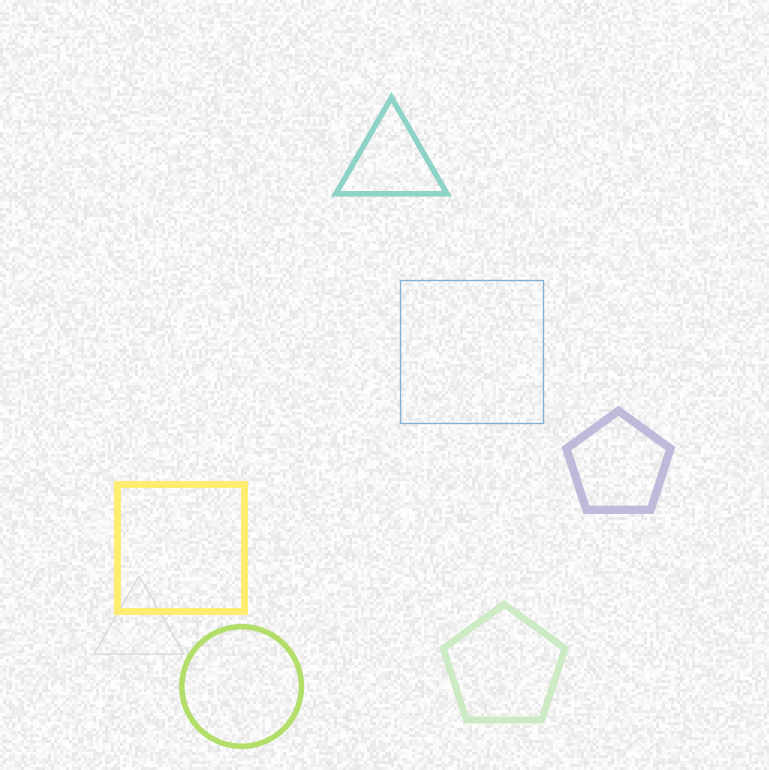[{"shape": "triangle", "thickness": 2, "radius": 0.42, "center": [0.508, 0.79]}, {"shape": "pentagon", "thickness": 3, "radius": 0.36, "center": [0.803, 0.395]}, {"shape": "square", "thickness": 0.5, "radius": 0.46, "center": [0.612, 0.544]}, {"shape": "circle", "thickness": 2, "radius": 0.39, "center": [0.314, 0.108]}, {"shape": "triangle", "thickness": 0.5, "radius": 0.34, "center": [0.181, 0.184]}, {"shape": "pentagon", "thickness": 2.5, "radius": 0.42, "center": [0.655, 0.132]}, {"shape": "square", "thickness": 2.5, "radius": 0.41, "center": [0.234, 0.288]}]